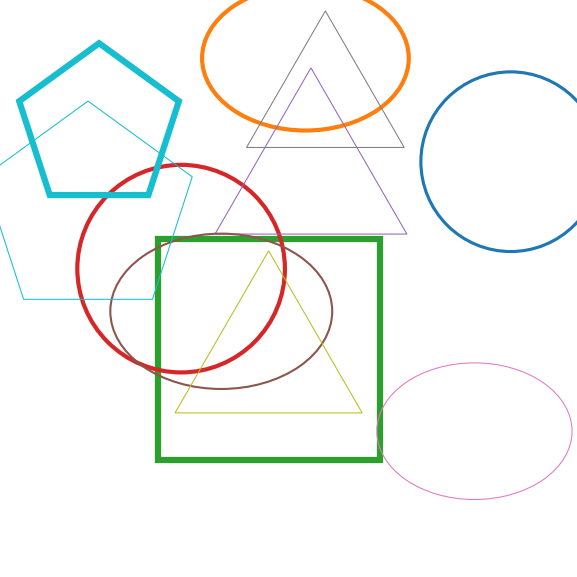[{"shape": "circle", "thickness": 1.5, "radius": 0.78, "center": [0.884, 0.719]}, {"shape": "oval", "thickness": 2, "radius": 0.89, "center": [0.529, 0.898]}, {"shape": "square", "thickness": 3, "radius": 0.96, "center": [0.466, 0.394]}, {"shape": "circle", "thickness": 2, "radius": 0.9, "center": [0.314, 0.534]}, {"shape": "triangle", "thickness": 0.5, "radius": 0.96, "center": [0.538, 0.69]}, {"shape": "oval", "thickness": 1, "radius": 0.96, "center": [0.383, 0.46]}, {"shape": "oval", "thickness": 0.5, "radius": 0.85, "center": [0.822, 0.252]}, {"shape": "triangle", "thickness": 0.5, "radius": 0.79, "center": [0.563, 0.823]}, {"shape": "triangle", "thickness": 0.5, "radius": 0.94, "center": [0.465, 0.378]}, {"shape": "pentagon", "thickness": 3, "radius": 0.73, "center": [0.172, 0.779]}, {"shape": "pentagon", "thickness": 0.5, "radius": 0.95, "center": [0.152, 0.634]}]